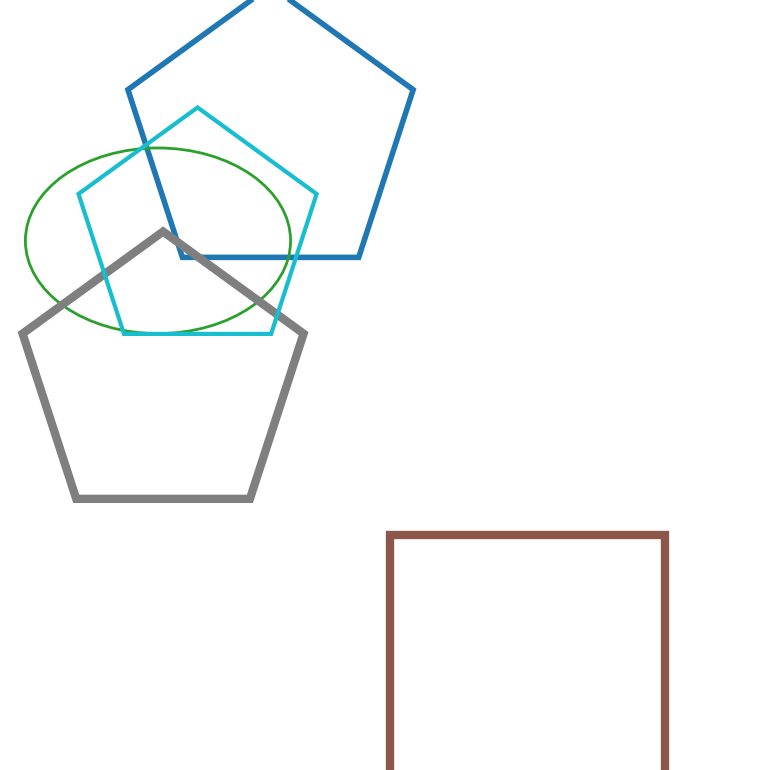[{"shape": "pentagon", "thickness": 2, "radius": 0.97, "center": [0.351, 0.823]}, {"shape": "oval", "thickness": 1, "radius": 0.86, "center": [0.205, 0.687]}, {"shape": "square", "thickness": 3, "radius": 0.89, "center": [0.686, 0.127]}, {"shape": "pentagon", "thickness": 3, "radius": 0.96, "center": [0.212, 0.507]}, {"shape": "pentagon", "thickness": 1.5, "radius": 0.81, "center": [0.257, 0.698]}]